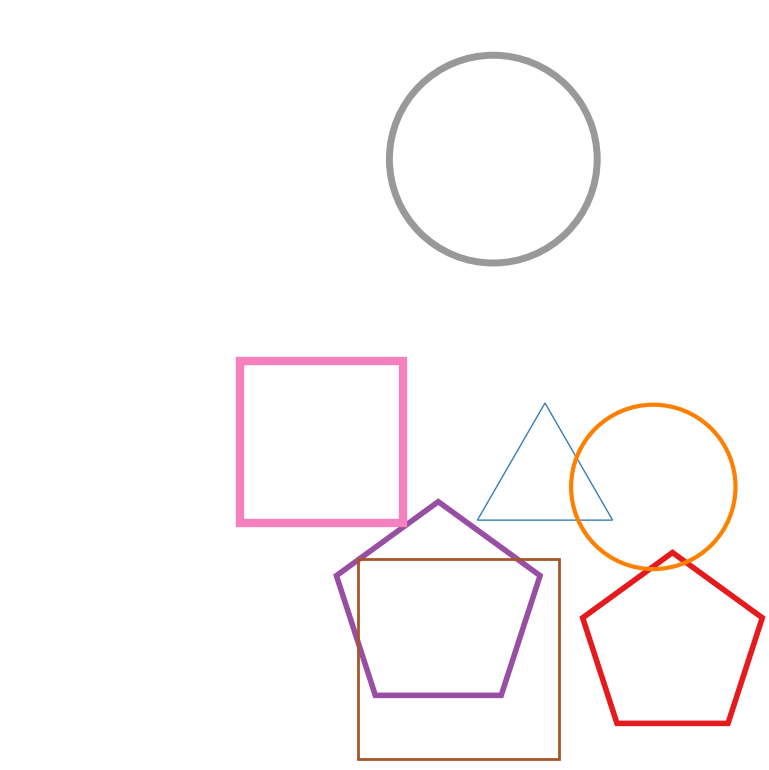[{"shape": "pentagon", "thickness": 2, "radius": 0.61, "center": [0.873, 0.16]}, {"shape": "triangle", "thickness": 0.5, "radius": 0.51, "center": [0.708, 0.375]}, {"shape": "pentagon", "thickness": 2, "radius": 0.7, "center": [0.569, 0.209]}, {"shape": "circle", "thickness": 1.5, "radius": 0.53, "center": [0.848, 0.368]}, {"shape": "square", "thickness": 1, "radius": 0.65, "center": [0.595, 0.144]}, {"shape": "square", "thickness": 3, "radius": 0.53, "center": [0.418, 0.426]}, {"shape": "circle", "thickness": 2.5, "radius": 0.67, "center": [0.641, 0.793]}]